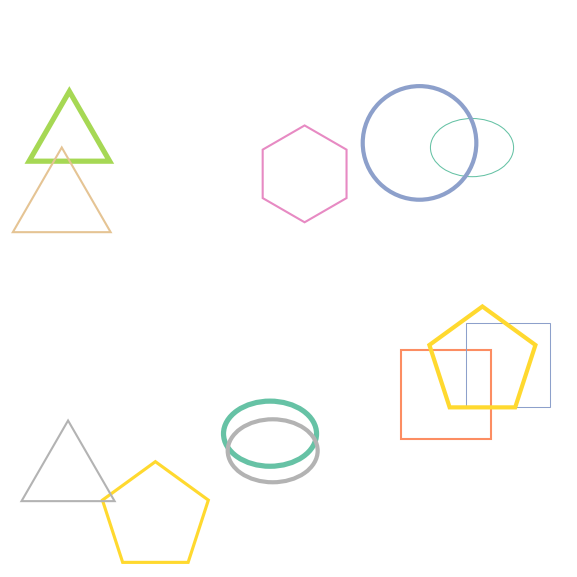[{"shape": "oval", "thickness": 2.5, "radius": 0.4, "center": [0.468, 0.248]}, {"shape": "oval", "thickness": 0.5, "radius": 0.36, "center": [0.817, 0.744]}, {"shape": "square", "thickness": 1, "radius": 0.39, "center": [0.772, 0.316]}, {"shape": "circle", "thickness": 2, "radius": 0.49, "center": [0.726, 0.752]}, {"shape": "square", "thickness": 0.5, "radius": 0.36, "center": [0.879, 0.367]}, {"shape": "hexagon", "thickness": 1, "radius": 0.42, "center": [0.527, 0.698]}, {"shape": "triangle", "thickness": 2.5, "radius": 0.4, "center": [0.12, 0.76]}, {"shape": "pentagon", "thickness": 2, "radius": 0.48, "center": [0.835, 0.372]}, {"shape": "pentagon", "thickness": 1.5, "radius": 0.48, "center": [0.269, 0.103]}, {"shape": "triangle", "thickness": 1, "radius": 0.49, "center": [0.107, 0.646]}, {"shape": "oval", "thickness": 2, "radius": 0.39, "center": [0.472, 0.219]}, {"shape": "triangle", "thickness": 1, "radius": 0.47, "center": [0.118, 0.178]}]